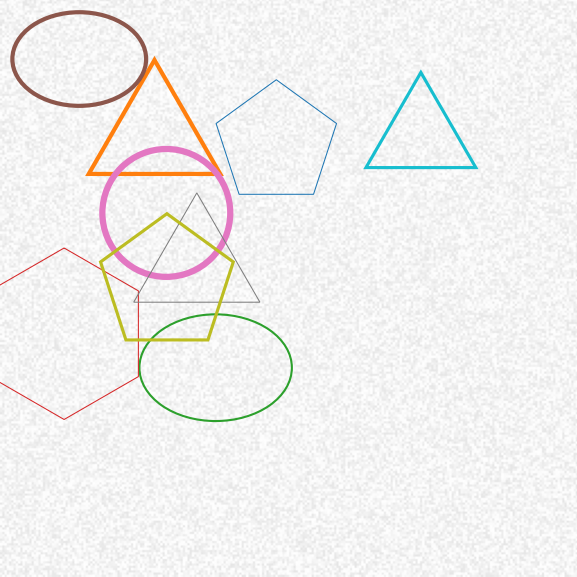[{"shape": "pentagon", "thickness": 0.5, "radius": 0.55, "center": [0.478, 0.751]}, {"shape": "triangle", "thickness": 2, "radius": 0.66, "center": [0.268, 0.764]}, {"shape": "oval", "thickness": 1, "radius": 0.66, "center": [0.373, 0.362]}, {"shape": "hexagon", "thickness": 0.5, "radius": 0.74, "center": [0.111, 0.421]}, {"shape": "oval", "thickness": 2, "radius": 0.58, "center": [0.137, 0.897]}, {"shape": "circle", "thickness": 3, "radius": 0.55, "center": [0.288, 0.63]}, {"shape": "triangle", "thickness": 0.5, "radius": 0.63, "center": [0.341, 0.539]}, {"shape": "pentagon", "thickness": 1.5, "radius": 0.6, "center": [0.289, 0.508]}, {"shape": "triangle", "thickness": 1.5, "radius": 0.55, "center": [0.729, 0.764]}]